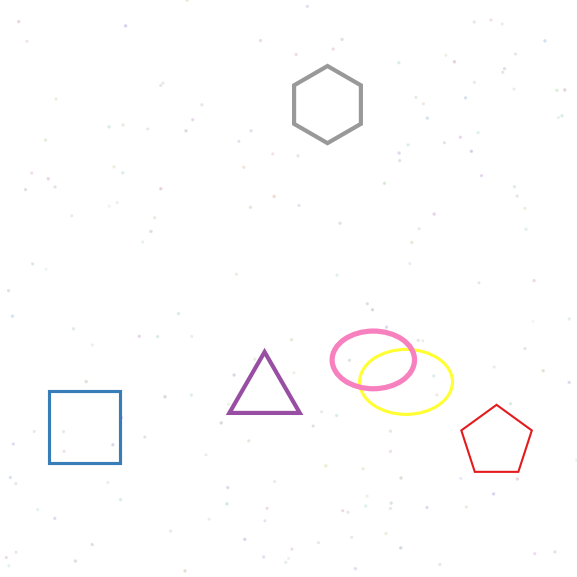[{"shape": "pentagon", "thickness": 1, "radius": 0.32, "center": [0.86, 0.234]}, {"shape": "square", "thickness": 1.5, "radius": 0.31, "center": [0.146, 0.26]}, {"shape": "triangle", "thickness": 2, "radius": 0.35, "center": [0.458, 0.319]}, {"shape": "oval", "thickness": 1.5, "radius": 0.4, "center": [0.703, 0.338]}, {"shape": "oval", "thickness": 2.5, "radius": 0.36, "center": [0.646, 0.376]}, {"shape": "hexagon", "thickness": 2, "radius": 0.33, "center": [0.567, 0.818]}]